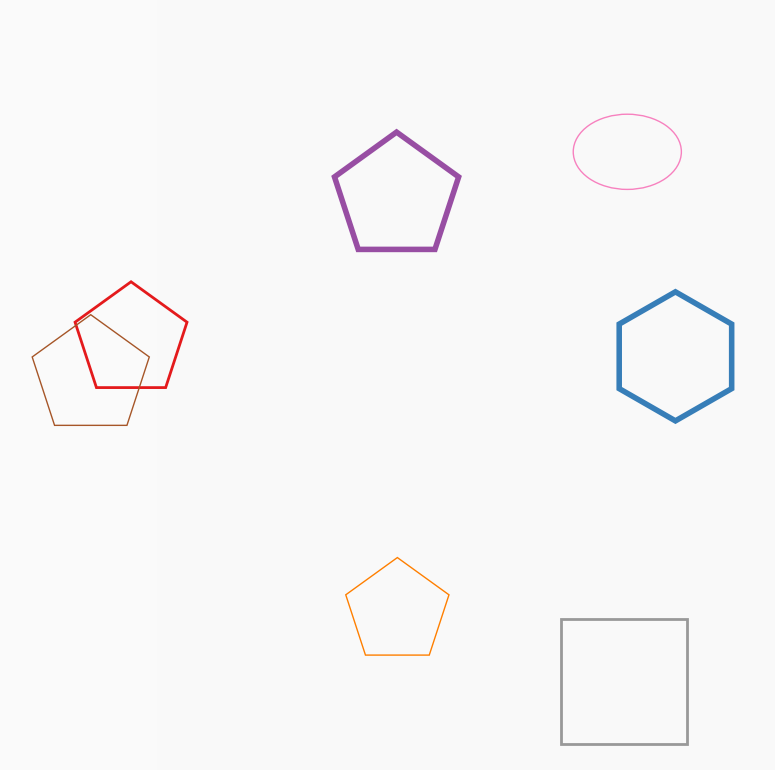[{"shape": "pentagon", "thickness": 1, "radius": 0.38, "center": [0.169, 0.558]}, {"shape": "hexagon", "thickness": 2, "radius": 0.42, "center": [0.872, 0.537]}, {"shape": "pentagon", "thickness": 2, "radius": 0.42, "center": [0.512, 0.744]}, {"shape": "pentagon", "thickness": 0.5, "radius": 0.35, "center": [0.513, 0.206]}, {"shape": "pentagon", "thickness": 0.5, "radius": 0.4, "center": [0.117, 0.512]}, {"shape": "oval", "thickness": 0.5, "radius": 0.35, "center": [0.809, 0.803]}, {"shape": "square", "thickness": 1, "radius": 0.41, "center": [0.805, 0.115]}]